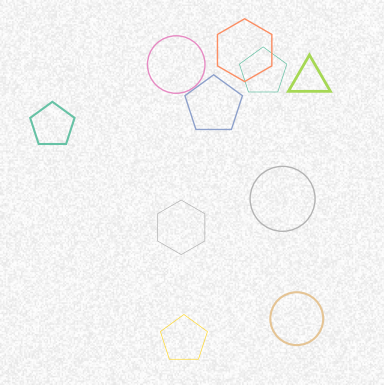[{"shape": "pentagon", "thickness": 0.5, "radius": 0.32, "center": [0.683, 0.813]}, {"shape": "pentagon", "thickness": 1.5, "radius": 0.3, "center": [0.136, 0.675]}, {"shape": "hexagon", "thickness": 1, "radius": 0.41, "center": [0.635, 0.87]}, {"shape": "pentagon", "thickness": 1, "radius": 0.39, "center": [0.555, 0.727]}, {"shape": "circle", "thickness": 1, "radius": 0.37, "center": [0.458, 0.832]}, {"shape": "triangle", "thickness": 2, "radius": 0.31, "center": [0.804, 0.794]}, {"shape": "pentagon", "thickness": 0.5, "radius": 0.32, "center": [0.478, 0.119]}, {"shape": "circle", "thickness": 1.5, "radius": 0.34, "center": [0.771, 0.172]}, {"shape": "circle", "thickness": 1, "radius": 0.42, "center": [0.734, 0.484]}, {"shape": "hexagon", "thickness": 0.5, "radius": 0.35, "center": [0.471, 0.409]}]